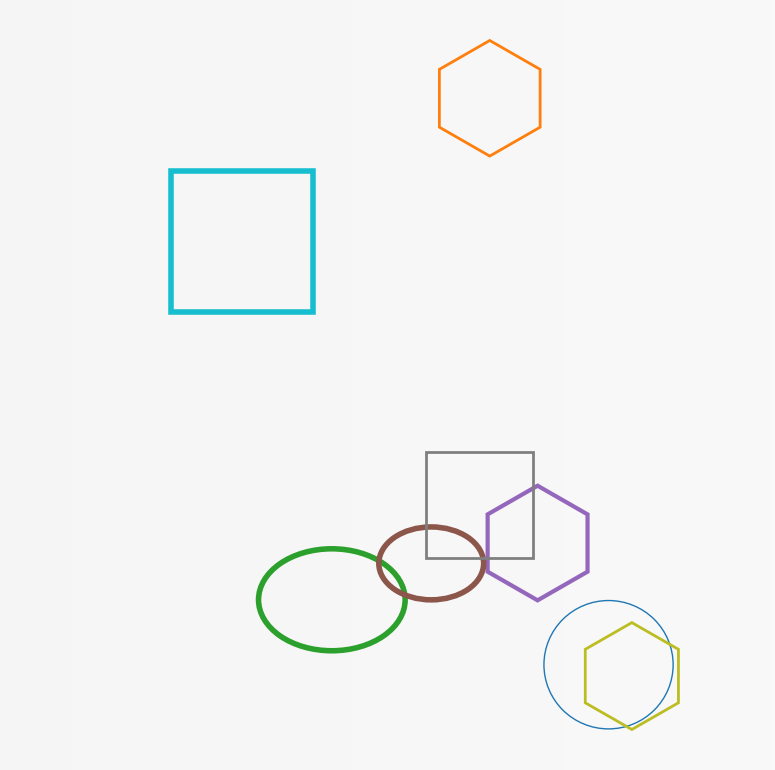[{"shape": "circle", "thickness": 0.5, "radius": 0.42, "center": [0.785, 0.137]}, {"shape": "hexagon", "thickness": 1, "radius": 0.38, "center": [0.632, 0.872]}, {"shape": "oval", "thickness": 2, "radius": 0.47, "center": [0.428, 0.221]}, {"shape": "hexagon", "thickness": 1.5, "radius": 0.37, "center": [0.694, 0.295]}, {"shape": "oval", "thickness": 2, "radius": 0.34, "center": [0.556, 0.268]}, {"shape": "square", "thickness": 1, "radius": 0.34, "center": [0.619, 0.344]}, {"shape": "hexagon", "thickness": 1, "radius": 0.35, "center": [0.815, 0.122]}, {"shape": "square", "thickness": 2, "radius": 0.46, "center": [0.312, 0.686]}]